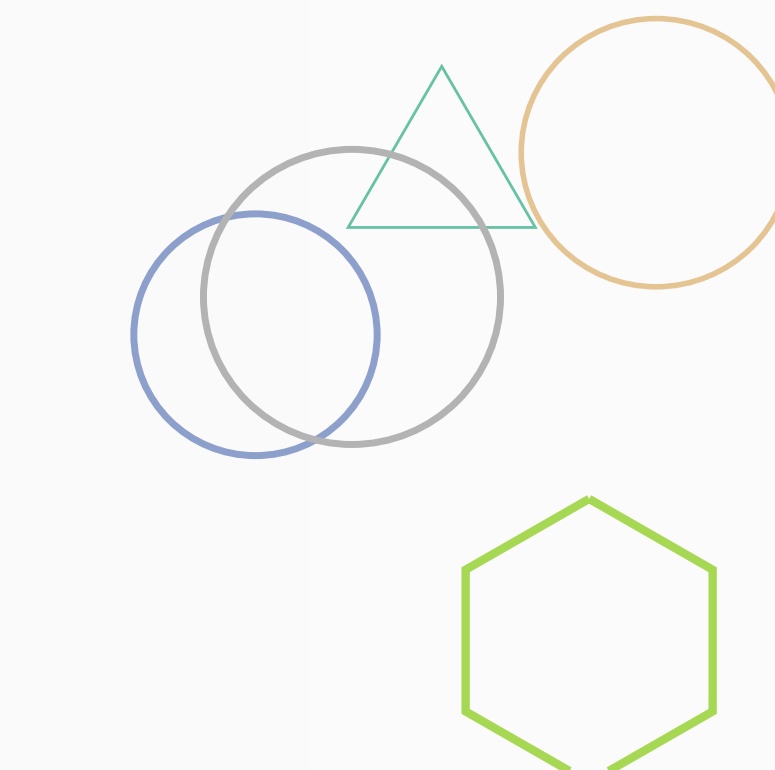[{"shape": "triangle", "thickness": 1, "radius": 0.7, "center": [0.57, 0.774]}, {"shape": "circle", "thickness": 2.5, "radius": 0.78, "center": [0.33, 0.565]}, {"shape": "hexagon", "thickness": 3, "radius": 0.92, "center": [0.76, 0.168]}, {"shape": "circle", "thickness": 2, "radius": 0.87, "center": [0.847, 0.802]}, {"shape": "circle", "thickness": 2.5, "radius": 0.96, "center": [0.454, 0.614]}]